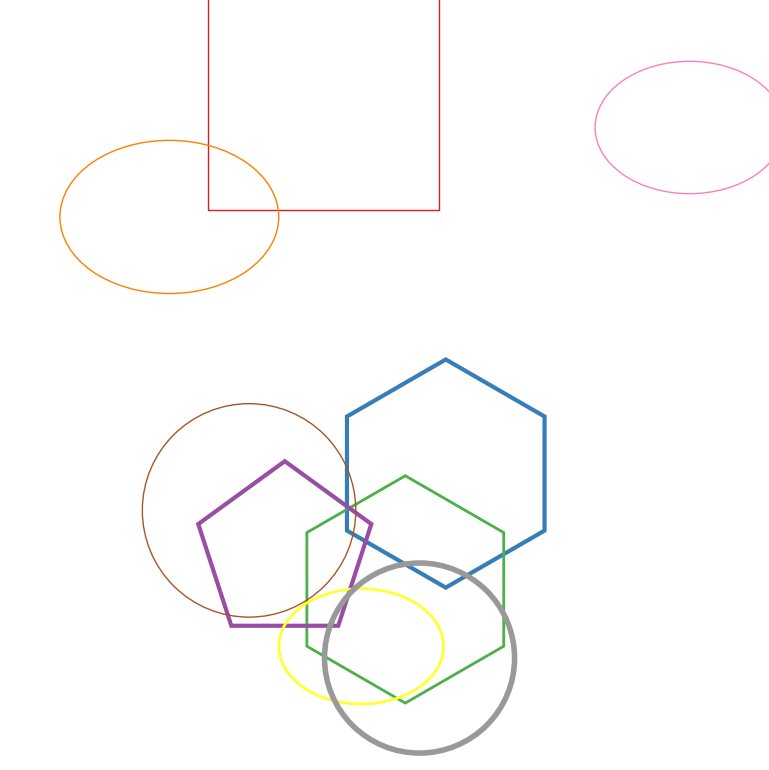[{"shape": "square", "thickness": 0.5, "radius": 0.75, "center": [0.42, 0.877]}, {"shape": "hexagon", "thickness": 1.5, "radius": 0.74, "center": [0.579, 0.385]}, {"shape": "hexagon", "thickness": 1, "radius": 0.74, "center": [0.526, 0.235]}, {"shape": "pentagon", "thickness": 1.5, "radius": 0.59, "center": [0.37, 0.283]}, {"shape": "oval", "thickness": 0.5, "radius": 0.71, "center": [0.22, 0.718]}, {"shape": "oval", "thickness": 1, "radius": 0.53, "center": [0.469, 0.161]}, {"shape": "circle", "thickness": 0.5, "radius": 0.69, "center": [0.323, 0.337]}, {"shape": "oval", "thickness": 0.5, "radius": 0.61, "center": [0.896, 0.834]}, {"shape": "circle", "thickness": 2, "radius": 0.62, "center": [0.545, 0.145]}]